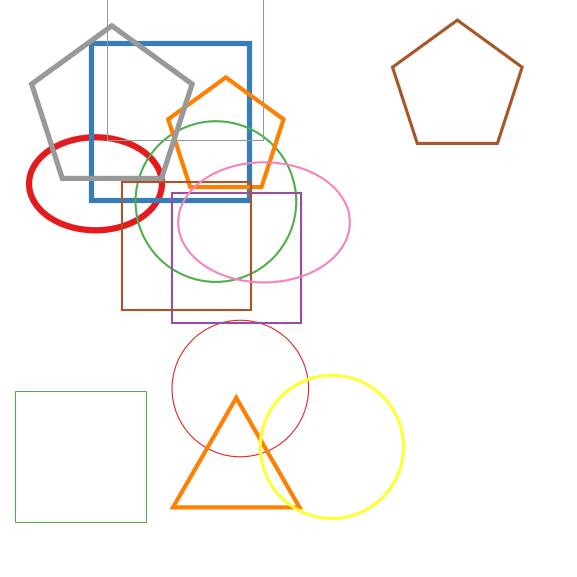[{"shape": "circle", "thickness": 0.5, "radius": 0.59, "center": [0.416, 0.326]}, {"shape": "oval", "thickness": 3, "radius": 0.58, "center": [0.165, 0.681]}, {"shape": "square", "thickness": 2.5, "radius": 0.68, "center": [0.294, 0.789]}, {"shape": "square", "thickness": 0.5, "radius": 0.57, "center": [0.139, 0.209]}, {"shape": "circle", "thickness": 1, "radius": 0.7, "center": [0.374, 0.65]}, {"shape": "square", "thickness": 1, "radius": 0.56, "center": [0.409, 0.552]}, {"shape": "triangle", "thickness": 2, "radius": 0.63, "center": [0.409, 0.184]}, {"shape": "pentagon", "thickness": 2, "radius": 0.53, "center": [0.391, 0.76]}, {"shape": "circle", "thickness": 1.5, "radius": 0.62, "center": [0.575, 0.225]}, {"shape": "pentagon", "thickness": 1.5, "radius": 0.59, "center": [0.792, 0.846]}, {"shape": "square", "thickness": 1, "radius": 0.56, "center": [0.323, 0.573]}, {"shape": "oval", "thickness": 1, "radius": 0.74, "center": [0.457, 0.614]}, {"shape": "pentagon", "thickness": 2.5, "radius": 0.73, "center": [0.194, 0.808]}, {"shape": "square", "thickness": 0.5, "radius": 0.68, "center": [0.321, 0.892]}]